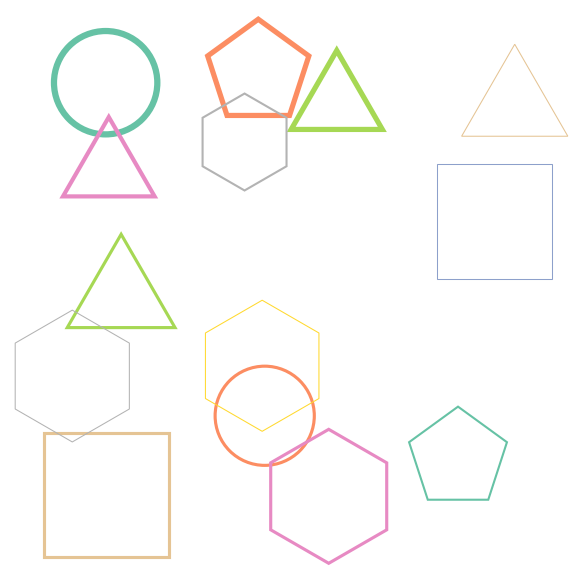[{"shape": "pentagon", "thickness": 1, "radius": 0.45, "center": [0.793, 0.206]}, {"shape": "circle", "thickness": 3, "radius": 0.45, "center": [0.183, 0.856]}, {"shape": "pentagon", "thickness": 2.5, "radius": 0.46, "center": [0.447, 0.874]}, {"shape": "circle", "thickness": 1.5, "radius": 0.43, "center": [0.458, 0.279]}, {"shape": "square", "thickness": 0.5, "radius": 0.5, "center": [0.856, 0.615]}, {"shape": "triangle", "thickness": 2, "radius": 0.46, "center": [0.188, 0.705]}, {"shape": "hexagon", "thickness": 1.5, "radius": 0.58, "center": [0.569, 0.14]}, {"shape": "triangle", "thickness": 1.5, "radius": 0.54, "center": [0.21, 0.486]}, {"shape": "triangle", "thickness": 2.5, "radius": 0.46, "center": [0.583, 0.821]}, {"shape": "hexagon", "thickness": 0.5, "radius": 0.57, "center": [0.454, 0.366]}, {"shape": "square", "thickness": 1.5, "radius": 0.54, "center": [0.184, 0.142]}, {"shape": "triangle", "thickness": 0.5, "radius": 0.53, "center": [0.891, 0.816]}, {"shape": "hexagon", "thickness": 0.5, "radius": 0.57, "center": [0.125, 0.348]}, {"shape": "hexagon", "thickness": 1, "radius": 0.42, "center": [0.423, 0.753]}]